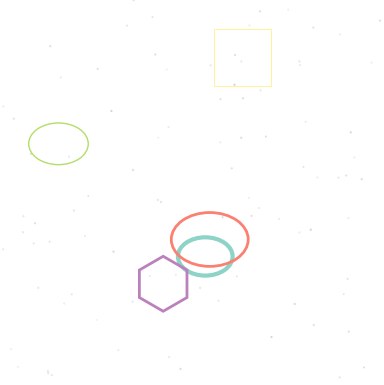[{"shape": "oval", "thickness": 3, "radius": 0.36, "center": [0.533, 0.334]}, {"shape": "oval", "thickness": 2, "radius": 0.5, "center": [0.545, 0.378]}, {"shape": "oval", "thickness": 1, "radius": 0.39, "center": [0.152, 0.626]}, {"shape": "hexagon", "thickness": 2, "radius": 0.36, "center": [0.424, 0.263]}, {"shape": "square", "thickness": 0.5, "radius": 0.37, "center": [0.63, 0.85]}]